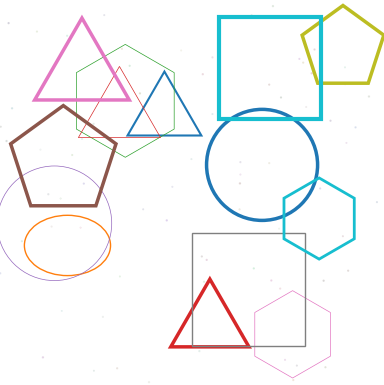[{"shape": "circle", "thickness": 2.5, "radius": 0.72, "center": [0.681, 0.572]}, {"shape": "triangle", "thickness": 1.5, "radius": 0.55, "center": [0.427, 0.703]}, {"shape": "oval", "thickness": 1, "radius": 0.56, "center": [0.175, 0.362]}, {"shape": "hexagon", "thickness": 0.5, "radius": 0.73, "center": [0.325, 0.738]}, {"shape": "triangle", "thickness": 0.5, "radius": 0.62, "center": [0.31, 0.704]}, {"shape": "triangle", "thickness": 2.5, "radius": 0.59, "center": [0.545, 0.158]}, {"shape": "circle", "thickness": 0.5, "radius": 0.74, "center": [0.141, 0.42]}, {"shape": "pentagon", "thickness": 2.5, "radius": 0.72, "center": [0.164, 0.582]}, {"shape": "hexagon", "thickness": 0.5, "radius": 0.57, "center": [0.76, 0.132]}, {"shape": "triangle", "thickness": 2.5, "radius": 0.71, "center": [0.213, 0.811]}, {"shape": "square", "thickness": 1, "radius": 0.73, "center": [0.645, 0.247]}, {"shape": "pentagon", "thickness": 2.5, "radius": 0.56, "center": [0.891, 0.874]}, {"shape": "hexagon", "thickness": 2, "radius": 0.53, "center": [0.829, 0.432]}, {"shape": "square", "thickness": 3, "radius": 0.66, "center": [0.701, 0.824]}]